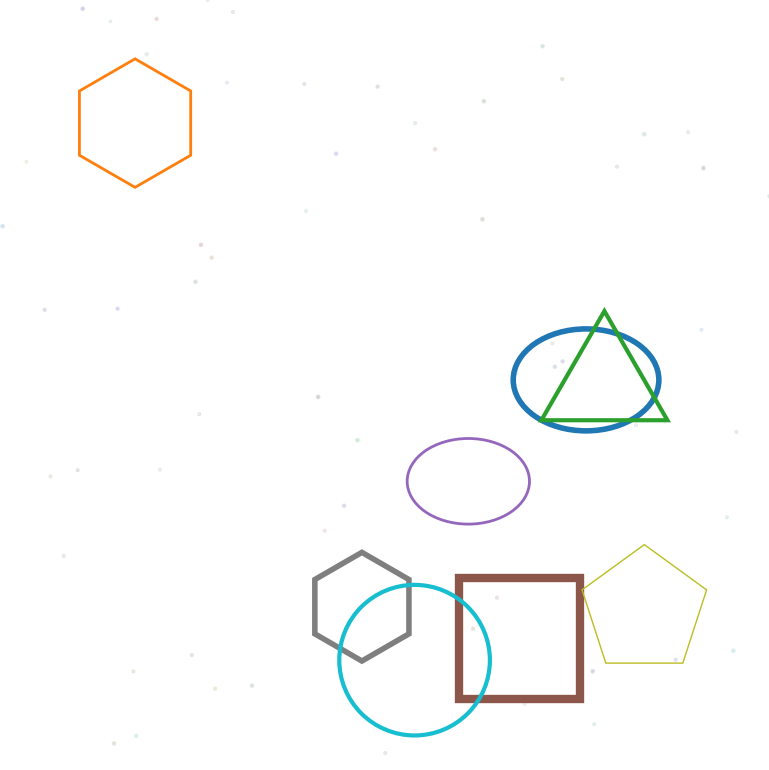[{"shape": "oval", "thickness": 2, "radius": 0.47, "center": [0.761, 0.507]}, {"shape": "hexagon", "thickness": 1, "radius": 0.42, "center": [0.175, 0.84]}, {"shape": "triangle", "thickness": 1.5, "radius": 0.47, "center": [0.785, 0.501]}, {"shape": "oval", "thickness": 1, "radius": 0.4, "center": [0.608, 0.375]}, {"shape": "square", "thickness": 3, "radius": 0.39, "center": [0.675, 0.171]}, {"shape": "hexagon", "thickness": 2, "radius": 0.35, "center": [0.47, 0.212]}, {"shape": "pentagon", "thickness": 0.5, "radius": 0.43, "center": [0.837, 0.208]}, {"shape": "circle", "thickness": 1.5, "radius": 0.49, "center": [0.538, 0.143]}]